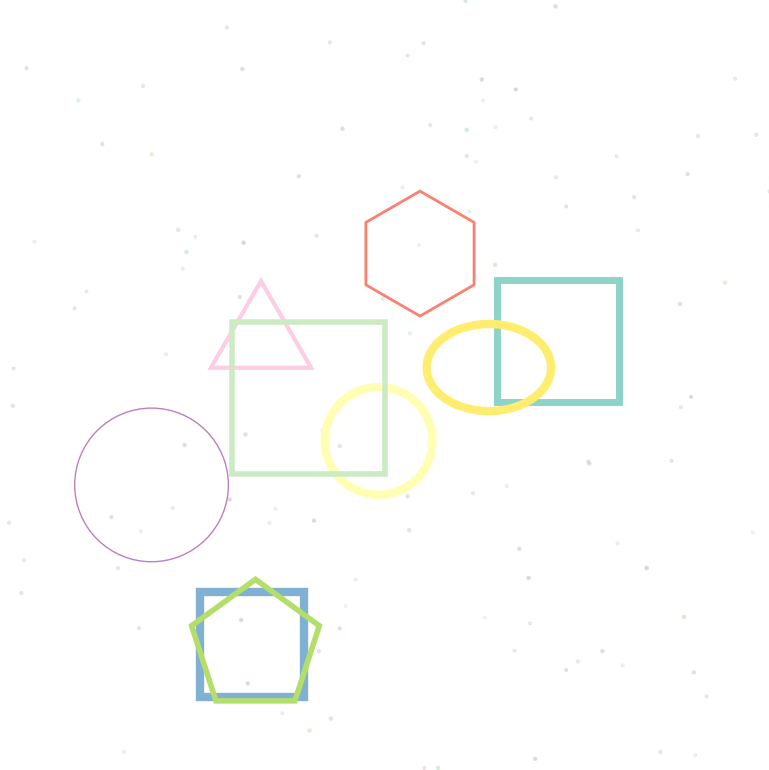[{"shape": "square", "thickness": 2.5, "radius": 0.4, "center": [0.725, 0.557]}, {"shape": "circle", "thickness": 3, "radius": 0.35, "center": [0.492, 0.427]}, {"shape": "hexagon", "thickness": 1, "radius": 0.41, "center": [0.545, 0.671]}, {"shape": "square", "thickness": 3, "radius": 0.34, "center": [0.327, 0.163]}, {"shape": "pentagon", "thickness": 2, "radius": 0.44, "center": [0.332, 0.16]}, {"shape": "triangle", "thickness": 1.5, "radius": 0.38, "center": [0.339, 0.56]}, {"shape": "circle", "thickness": 0.5, "radius": 0.5, "center": [0.197, 0.37]}, {"shape": "square", "thickness": 2, "radius": 0.49, "center": [0.401, 0.483]}, {"shape": "oval", "thickness": 3, "radius": 0.4, "center": [0.635, 0.523]}]